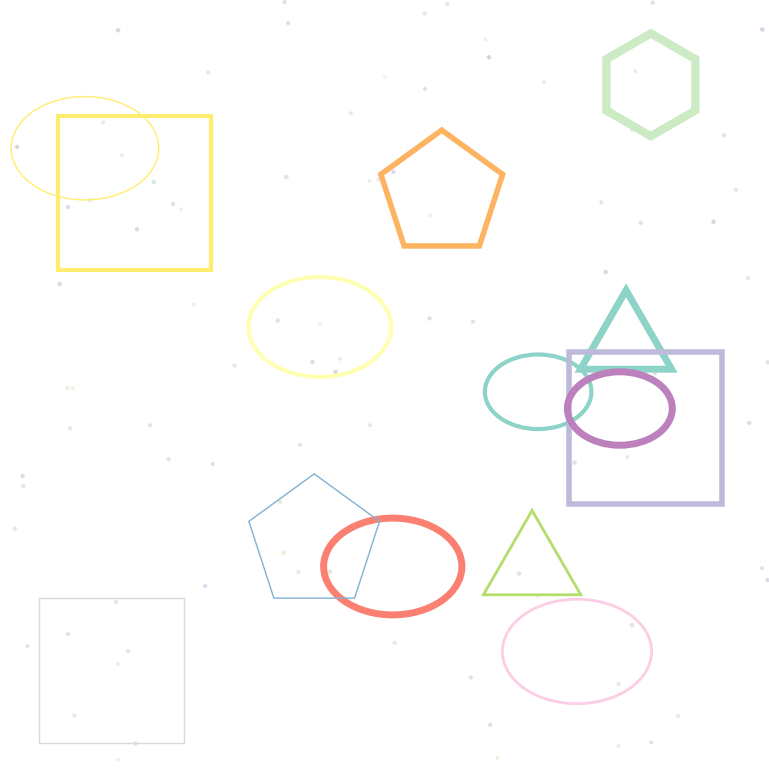[{"shape": "triangle", "thickness": 2.5, "radius": 0.34, "center": [0.813, 0.555]}, {"shape": "oval", "thickness": 1.5, "radius": 0.35, "center": [0.699, 0.491]}, {"shape": "oval", "thickness": 1.5, "radius": 0.46, "center": [0.415, 0.575]}, {"shape": "square", "thickness": 2, "radius": 0.5, "center": [0.839, 0.444]}, {"shape": "oval", "thickness": 2.5, "radius": 0.45, "center": [0.51, 0.264]}, {"shape": "pentagon", "thickness": 0.5, "radius": 0.45, "center": [0.408, 0.295]}, {"shape": "pentagon", "thickness": 2, "radius": 0.42, "center": [0.574, 0.748]}, {"shape": "triangle", "thickness": 1, "radius": 0.37, "center": [0.691, 0.264]}, {"shape": "oval", "thickness": 1, "radius": 0.48, "center": [0.749, 0.154]}, {"shape": "square", "thickness": 0.5, "radius": 0.47, "center": [0.145, 0.129]}, {"shape": "oval", "thickness": 2.5, "radius": 0.34, "center": [0.805, 0.469]}, {"shape": "hexagon", "thickness": 3, "radius": 0.33, "center": [0.845, 0.89]}, {"shape": "square", "thickness": 1.5, "radius": 0.5, "center": [0.175, 0.749]}, {"shape": "oval", "thickness": 0.5, "radius": 0.48, "center": [0.11, 0.808]}]